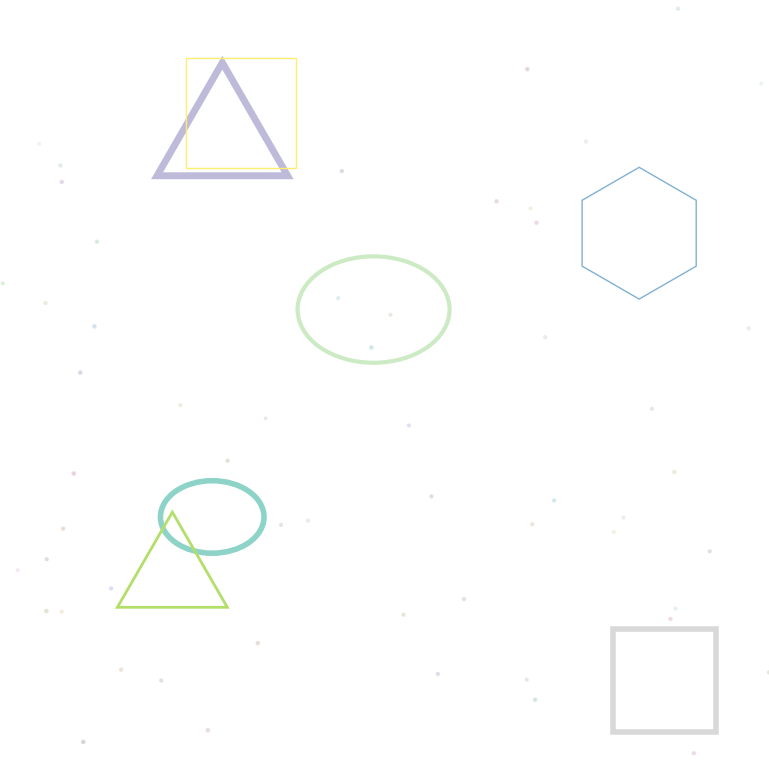[{"shape": "oval", "thickness": 2, "radius": 0.34, "center": [0.276, 0.329]}, {"shape": "triangle", "thickness": 2.5, "radius": 0.49, "center": [0.289, 0.821]}, {"shape": "hexagon", "thickness": 0.5, "radius": 0.43, "center": [0.83, 0.697]}, {"shape": "triangle", "thickness": 1, "radius": 0.41, "center": [0.224, 0.253]}, {"shape": "square", "thickness": 2, "radius": 0.33, "center": [0.863, 0.116]}, {"shape": "oval", "thickness": 1.5, "radius": 0.49, "center": [0.485, 0.598]}, {"shape": "square", "thickness": 0.5, "radius": 0.36, "center": [0.313, 0.853]}]